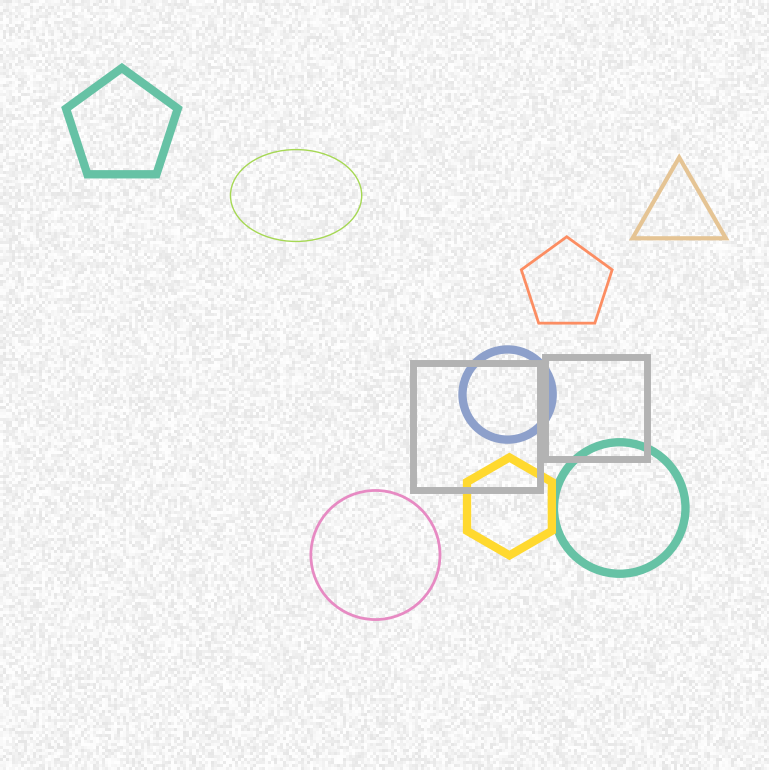[{"shape": "circle", "thickness": 3, "radius": 0.43, "center": [0.805, 0.34]}, {"shape": "pentagon", "thickness": 3, "radius": 0.38, "center": [0.158, 0.835]}, {"shape": "pentagon", "thickness": 1, "radius": 0.31, "center": [0.736, 0.63]}, {"shape": "circle", "thickness": 3, "radius": 0.29, "center": [0.659, 0.488]}, {"shape": "circle", "thickness": 1, "radius": 0.42, "center": [0.488, 0.279]}, {"shape": "oval", "thickness": 0.5, "radius": 0.43, "center": [0.385, 0.746]}, {"shape": "hexagon", "thickness": 3, "radius": 0.32, "center": [0.662, 0.342]}, {"shape": "triangle", "thickness": 1.5, "radius": 0.35, "center": [0.882, 0.726]}, {"shape": "square", "thickness": 2.5, "radius": 0.41, "center": [0.619, 0.446]}, {"shape": "square", "thickness": 2.5, "radius": 0.33, "center": [0.774, 0.47]}]